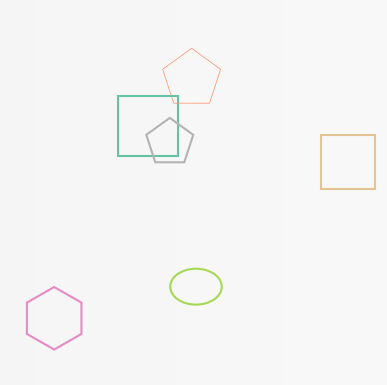[{"shape": "square", "thickness": 1.5, "radius": 0.39, "center": [0.381, 0.673]}, {"shape": "pentagon", "thickness": 0.5, "radius": 0.39, "center": [0.495, 0.796]}, {"shape": "hexagon", "thickness": 1.5, "radius": 0.41, "center": [0.14, 0.173]}, {"shape": "oval", "thickness": 1.5, "radius": 0.33, "center": [0.506, 0.255]}, {"shape": "square", "thickness": 1.5, "radius": 0.35, "center": [0.899, 0.579]}, {"shape": "pentagon", "thickness": 1.5, "radius": 0.32, "center": [0.438, 0.63]}]